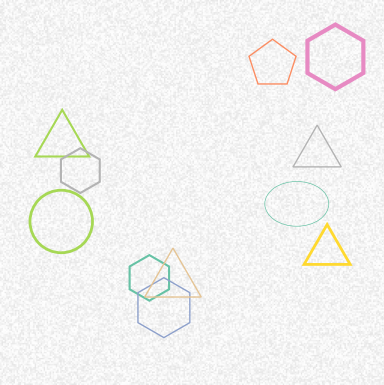[{"shape": "hexagon", "thickness": 1.5, "radius": 0.3, "center": [0.388, 0.278]}, {"shape": "oval", "thickness": 0.5, "radius": 0.42, "center": [0.771, 0.471]}, {"shape": "pentagon", "thickness": 1, "radius": 0.32, "center": [0.708, 0.834]}, {"shape": "hexagon", "thickness": 1, "radius": 0.39, "center": [0.426, 0.201]}, {"shape": "hexagon", "thickness": 3, "radius": 0.42, "center": [0.871, 0.852]}, {"shape": "circle", "thickness": 2, "radius": 0.41, "center": [0.159, 0.425]}, {"shape": "triangle", "thickness": 1.5, "radius": 0.4, "center": [0.162, 0.634]}, {"shape": "triangle", "thickness": 2, "radius": 0.35, "center": [0.85, 0.348]}, {"shape": "triangle", "thickness": 1, "radius": 0.42, "center": [0.449, 0.271]}, {"shape": "triangle", "thickness": 1, "radius": 0.36, "center": [0.824, 0.603]}, {"shape": "hexagon", "thickness": 1.5, "radius": 0.29, "center": [0.209, 0.557]}]